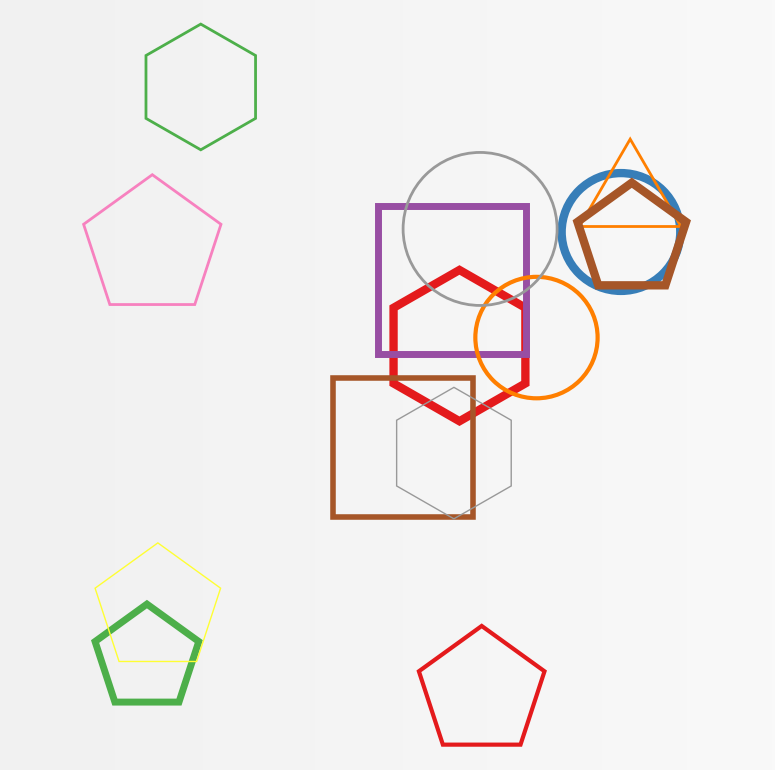[{"shape": "pentagon", "thickness": 1.5, "radius": 0.43, "center": [0.622, 0.102]}, {"shape": "hexagon", "thickness": 3, "radius": 0.49, "center": [0.593, 0.551]}, {"shape": "circle", "thickness": 3, "radius": 0.38, "center": [0.801, 0.699]}, {"shape": "hexagon", "thickness": 1, "radius": 0.41, "center": [0.259, 0.887]}, {"shape": "pentagon", "thickness": 2.5, "radius": 0.35, "center": [0.19, 0.145]}, {"shape": "square", "thickness": 2.5, "radius": 0.48, "center": [0.583, 0.636]}, {"shape": "circle", "thickness": 1.5, "radius": 0.39, "center": [0.692, 0.562]}, {"shape": "triangle", "thickness": 1, "radius": 0.38, "center": [0.813, 0.744]}, {"shape": "pentagon", "thickness": 0.5, "radius": 0.43, "center": [0.204, 0.21]}, {"shape": "pentagon", "thickness": 3, "radius": 0.37, "center": [0.815, 0.689]}, {"shape": "square", "thickness": 2, "radius": 0.45, "center": [0.52, 0.419]}, {"shape": "pentagon", "thickness": 1, "radius": 0.47, "center": [0.197, 0.68]}, {"shape": "circle", "thickness": 1, "radius": 0.5, "center": [0.619, 0.703]}, {"shape": "hexagon", "thickness": 0.5, "radius": 0.43, "center": [0.586, 0.412]}]